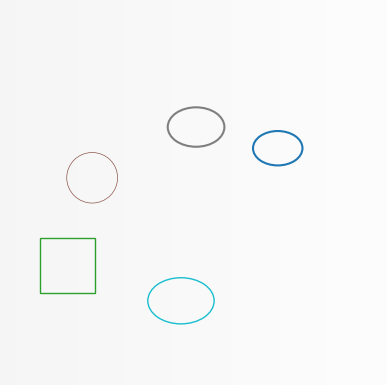[{"shape": "oval", "thickness": 1.5, "radius": 0.32, "center": [0.717, 0.615]}, {"shape": "square", "thickness": 1, "radius": 0.36, "center": [0.174, 0.31]}, {"shape": "circle", "thickness": 0.5, "radius": 0.33, "center": [0.238, 0.538]}, {"shape": "oval", "thickness": 1.5, "radius": 0.37, "center": [0.506, 0.67]}, {"shape": "oval", "thickness": 1, "radius": 0.43, "center": [0.467, 0.219]}]